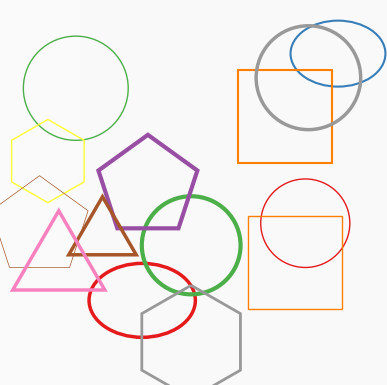[{"shape": "oval", "thickness": 2.5, "radius": 0.69, "center": [0.367, 0.22]}, {"shape": "circle", "thickness": 1, "radius": 0.57, "center": [0.788, 0.42]}, {"shape": "oval", "thickness": 1.5, "radius": 0.61, "center": [0.872, 0.861]}, {"shape": "circle", "thickness": 3, "radius": 0.64, "center": [0.493, 0.363]}, {"shape": "circle", "thickness": 1, "radius": 0.68, "center": [0.196, 0.771]}, {"shape": "pentagon", "thickness": 3, "radius": 0.67, "center": [0.382, 0.516]}, {"shape": "square", "thickness": 1, "radius": 0.61, "center": [0.762, 0.318]}, {"shape": "square", "thickness": 1.5, "radius": 0.6, "center": [0.736, 0.697]}, {"shape": "hexagon", "thickness": 1, "radius": 0.54, "center": [0.124, 0.582]}, {"shape": "pentagon", "thickness": 0.5, "radius": 0.66, "center": [0.102, 0.412]}, {"shape": "triangle", "thickness": 2.5, "radius": 0.5, "center": [0.265, 0.388]}, {"shape": "triangle", "thickness": 2.5, "radius": 0.69, "center": [0.152, 0.315]}, {"shape": "circle", "thickness": 2.5, "radius": 0.67, "center": [0.796, 0.798]}, {"shape": "hexagon", "thickness": 2, "radius": 0.73, "center": [0.493, 0.112]}]